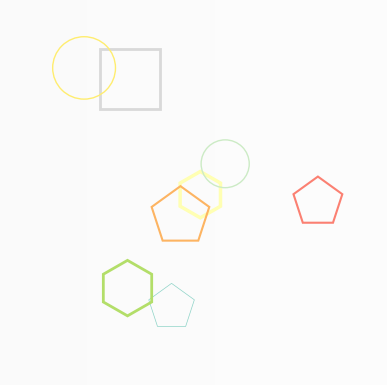[{"shape": "pentagon", "thickness": 0.5, "radius": 0.31, "center": [0.443, 0.202]}, {"shape": "hexagon", "thickness": 2.5, "radius": 0.3, "center": [0.517, 0.494]}, {"shape": "pentagon", "thickness": 1.5, "radius": 0.33, "center": [0.82, 0.475]}, {"shape": "pentagon", "thickness": 1.5, "radius": 0.39, "center": [0.466, 0.438]}, {"shape": "hexagon", "thickness": 2, "radius": 0.36, "center": [0.329, 0.252]}, {"shape": "square", "thickness": 2, "radius": 0.39, "center": [0.336, 0.794]}, {"shape": "circle", "thickness": 1, "radius": 0.31, "center": [0.581, 0.575]}, {"shape": "circle", "thickness": 1, "radius": 0.41, "center": [0.217, 0.824]}]